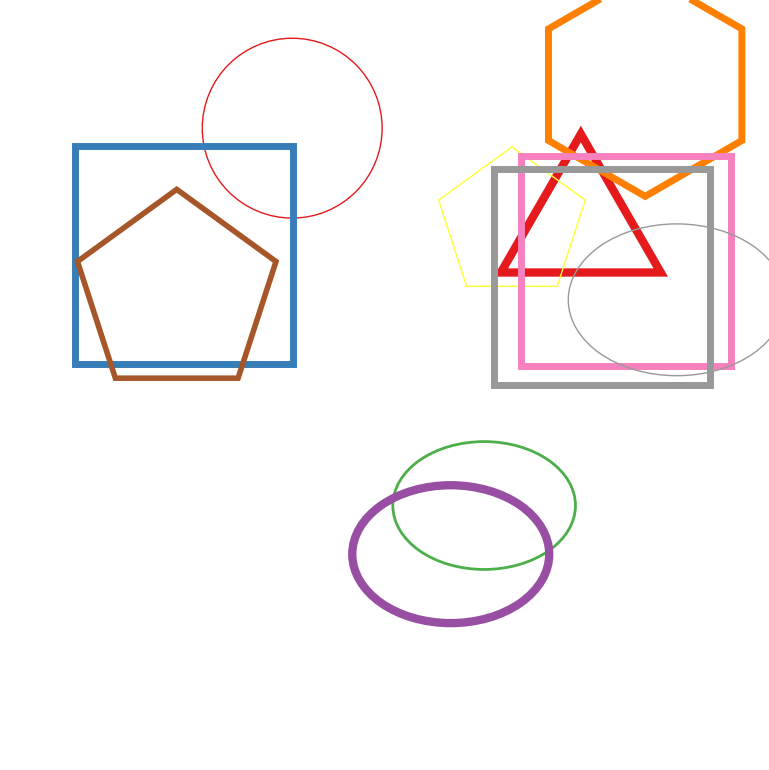[{"shape": "triangle", "thickness": 3, "radius": 0.6, "center": [0.754, 0.706]}, {"shape": "circle", "thickness": 0.5, "radius": 0.58, "center": [0.379, 0.834]}, {"shape": "square", "thickness": 2.5, "radius": 0.71, "center": [0.239, 0.669]}, {"shape": "oval", "thickness": 1, "radius": 0.59, "center": [0.629, 0.343]}, {"shape": "oval", "thickness": 3, "radius": 0.64, "center": [0.585, 0.28]}, {"shape": "hexagon", "thickness": 2.5, "radius": 0.72, "center": [0.838, 0.89]}, {"shape": "pentagon", "thickness": 0.5, "radius": 0.5, "center": [0.665, 0.709]}, {"shape": "pentagon", "thickness": 2, "radius": 0.68, "center": [0.23, 0.618]}, {"shape": "square", "thickness": 2.5, "radius": 0.68, "center": [0.813, 0.661]}, {"shape": "square", "thickness": 2.5, "radius": 0.7, "center": [0.782, 0.64]}, {"shape": "oval", "thickness": 0.5, "radius": 0.7, "center": [0.879, 0.611]}]